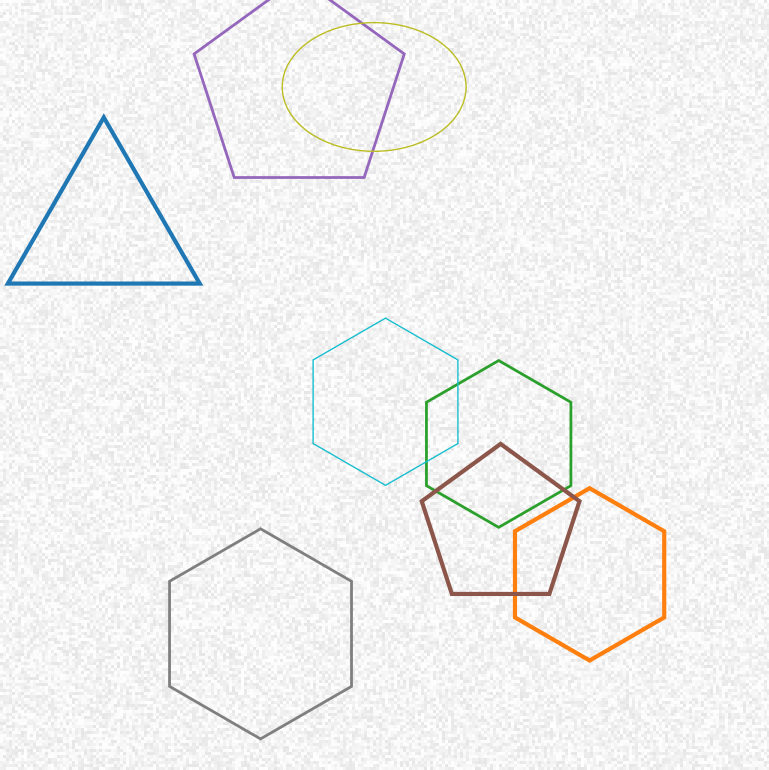[{"shape": "triangle", "thickness": 1.5, "radius": 0.72, "center": [0.135, 0.704]}, {"shape": "hexagon", "thickness": 1.5, "radius": 0.56, "center": [0.766, 0.254]}, {"shape": "hexagon", "thickness": 1, "radius": 0.54, "center": [0.648, 0.423]}, {"shape": "pentagon", "thickness": 1, "radius": 0.72, "center": [0.389, 0.886]}, {"shape": "pentagon", "thickness": 1.5, "radius": 0.54, "center": [0.65, 0.316]}, {"shape": "hexagon", "thickness": 1, "radius": 0.68, "center": [0.338, 0.177]}, {"shape": "oval", "thickness": 0.5, "radius": 0.6, "center": [0.486, 0.887]}, {"shape": "hexagon", "thickness": 0.5, "radius": 0.54, "center": [0.501, 0.478]}]